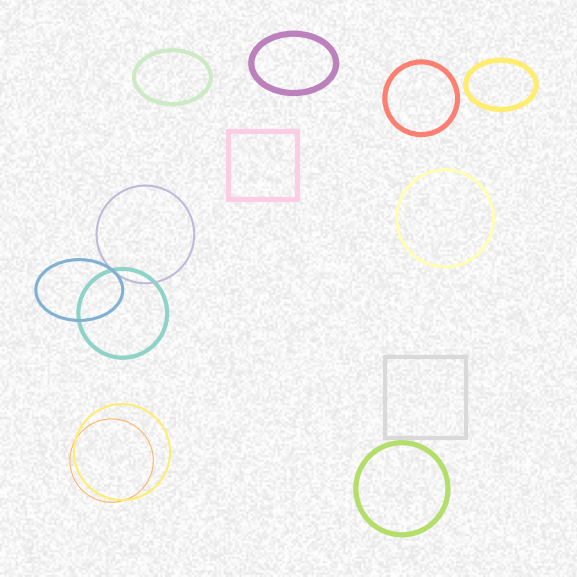[{"shape": "circle", "thickness": 2, "radius": 0.38, "center": [0.213, 0.457]}, {"shape": "circle", "thickness": 1.5, "radius": 0.42, "center": [0.771, 0.621]}, {"shape": "circle", "thickness": 1, "radius": 0.42, "center": [0.252, 0.593]}, {"shape": "circle", "thickness": 2.5, "radius": 0.31, "center": [0.729, 0.829]}, {"shape": "oval", "thickness": 1.5, "radius": 0.38, "center": [0.137, 0.497]}, {"shape": "circle", "thickness": 0.5, "radius": 0.36, "center": [0.193, 0.202]}, {"shape": "circle", "thickness": 2.5, "radius": 0.4, "center": [0.696, 0.153]}, {"shape": "square", "thickness": 2.5, "radius": 0.29, "center": [0.454, 0.713]}, {"shape": "square", "thickness": 2, "radius": 0.35, "center": [0.737, 0.311]}, {"shape": "oval", "thickness": 3, "radius": 0.37, "center": [0.509, 0.889]}, {"shape": "oval", "thickness": 2, "radius": 0.33, "center": [0.299, 0.865]}, {"shape": "circle", "thickness": 1, "radius": 0.42, "center": [0.211, 0.216]}, {"shape": "oval", "thickness": 2.5, "radius": 0.3, "center": [0.867, 0.852]}]